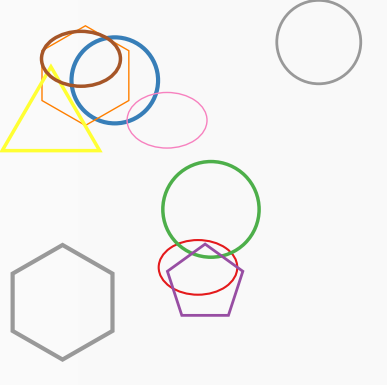[{"shape": "oval", "thickness": 1.5, "radius": 0.51, "center": [0.511, 0.306]}, {"shape": "circle", "thickness": 3, "radius": 0.56, "center": [0.296, 0.791]}, {"shape": "circle", "thickness": 2.5, "radius": 0.62, "center": [0.544, 0.456]}, {"shape": "pentagon", "thickness": 2, "radius": 0.51, "center": [0.529, 0.264]}, {"shape": "hexagon", "thickness": 1, "radius": 0.65, "center": [0.22, 0.804]}, {"shape": "triangle", "thickness": 2.5, "radius": 0.73, "center": [0.131, 0.681]}, {"shape": "oval", "thickness": 2.5, "radius": 0.51, "center": [0.209, 0.847]}, {"shape": "oval", "thickness": 1, "radius": 0.52, "center": [0.431, 0.688]}, {"shape": "circle", "thickness": 2, "radius": 0.54, "center": [0.823, 0.891]}, {"shape": "hexagon", "thickness": 3, "radius": 0.74, "center": [0.161, 0.215]}]